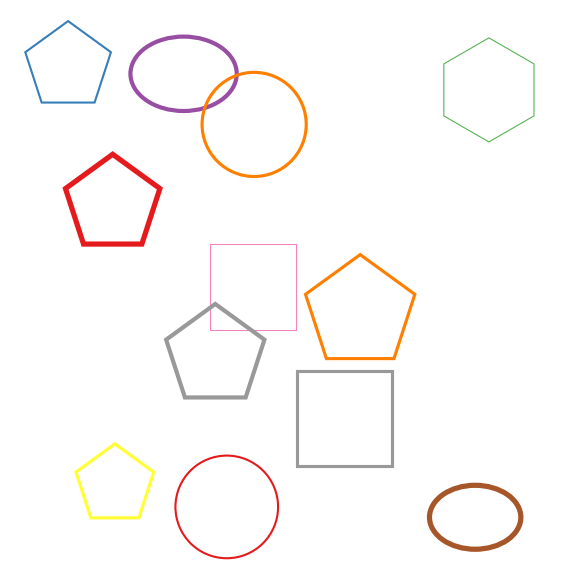[{"shape": "pentagon", "thickness": 2.5, "radius": 0.43, "center": [0.195, 0.646]}, {"shape": "circle", "thickness": 1, "radius": 0.44, "center": [0.393, 0.121]}, {"shape": "pentagon", "thickness": 1, "radius": 0.39, "center": [0.118, 0.885]}, {"shape": "hexagon", "thickness": 0.5, "radius": 0.45, "center": [0.847, 0.843]}, {"shape": "oval", "thickness": 2, "radius": 0.46, "center": [0.318, 0.871]}, {"shape": "pentagon", "thickness": 1.5, "radius": 0.5, "center": [0.624, 0.459]}, {"shape": "circle", "thickness": 1.5, "radius": 0.45, "center": [0.44, 0.784]}, {"shape": "pentagon", "thickness": 1.5, "radius": 0.35, "center": [0.199, 0.16]}, {"shape": "oval", "thickness": 2.5, "radius": 0.4, "center": [0.823, 0.103]}, {"shape": "square", "thickness": 0.5, "radius": 0.37, "center": [0.438, 0.503]}, {"shape": "pentagon", "thickness": 2, "radius": 0.45, "center": [0.373, 0.383]}, {"shape": "square", "thickness": 1.5, "radius": 0.41, "center": [0.596, 0.275]}]